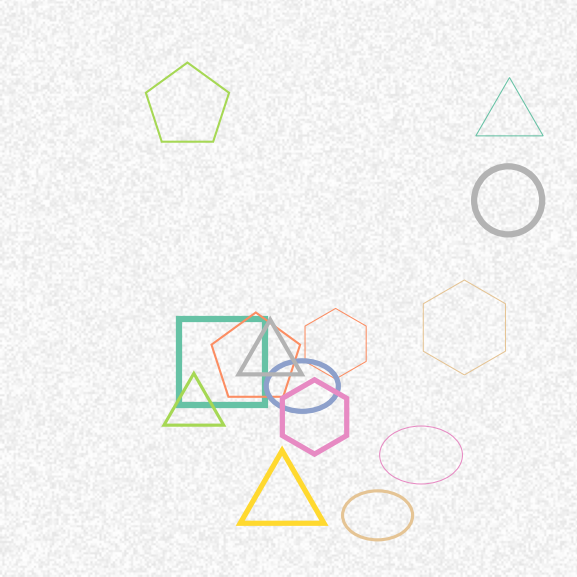[{"shape": "triangle", "thickness": 0.5, "radius": 0.34, "center": [0.882, 0.798]}, {"shape": "square", "thickness": 3, "radius": 0.37, "center": [0.384, 0.373]}, {"shape": "pentagon", "thickness": 1, "radius": 0.4, "center": [0.443, 0.377]}, {"shape": "hexagon", "thickness": 0.5, "radius": 0.31, "center": [0.581, 0.404]}, {"shape": "oval", "thickness": 2.5, "radius": 0.31, "center": [0.523, 0.331]}, {"shape": "hexagon", "thickness": 2.5, "radius": 0.32, "center": [0.545, 0.277]}, {"shape": "oval", "thickness": 0.5, "radius": 0.36, "center": [0.729, 0.211]}, {"shape": "triangle", "thickness": 1.5, "radius": 0.3, "center": [0.336, 0.293]}, {"shape": "pentagon", "thickness": 1, "radius": 0.38, "center": [0.325, 0.815]}, {"shape": "triangle", "thickness": 2.5, "radius": 0.42, "center": [0.488, 0.135]}, {"shape": "oval", "thickness": 1.5, "radius": 0.3, "center": [0.654, 0.107]}, {"shape": "hexagon", "thickness": 0.5, "radius": 0.41, "center": [0.804, 0.432]}, {"shape": "triangle", "thickness": 2, "radius": 0.32, "center": [0.468, 0.382]}, {"shape": "circle", "thickness": 3, "radius": 0.29, "center": [0.88, 0.652]}]